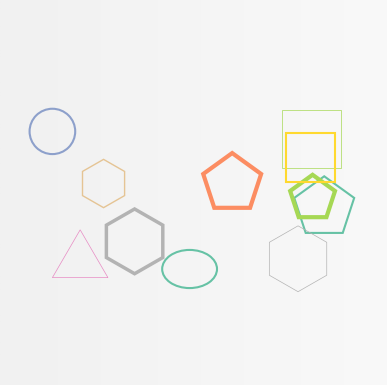[{"shape": "oval", "thickness": 1.5, "radius": 0.35, "center": [0.489, 0.301]}, {"shape": "pentagon", "thickness": 1.5, "radius": 0.41, "center": [0.837, 0.461]}, {"shape": "pentagon", "thickness": 3, "radius": 0.39, "center": [0.599, 0.524]}, {"shape": "circle", "thickness": 1.5, "radius": 0.29, "center": [0.135, 0.659]}, {"shape": "triangle", "thickness": 0.5, "radius": 0.41, "center": [0.207, 0.32]}, {"shape": "pentagon", "thickness": 3, "radius": 0.3, "center": [0.807, 0.485]}, {"shape": "square", "thickness": 0.5, "radius": 0.38, "center": [0.804, 0.639]}, {"shape": "square", "thickness": 1.5, "radius": 0.32, "center": [0.801, 0.591]}, {"shape": "hexagon", "thickness": 1, "radius": 0.31, "center": [0.267, 0.523]}, {"shape": "hexagon", "thickness": 0.5, "radius": 0.43, "center": [0.769, 0.328]}, {"shape": "hexagon", "thickness": 2.5, "radius": 0.42, "center": [0.347, 0.373]}]